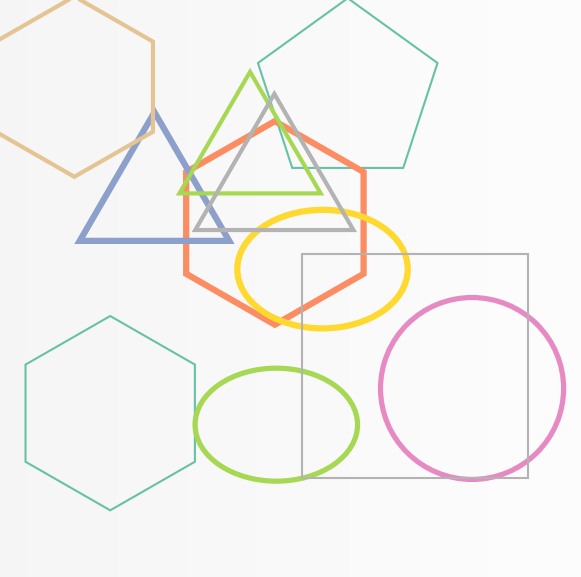[{"shape": "pentagon", "thickness": 1, "radius": 0.81, "center": [0.598, 0.84]}, {"shape": "hexagon", "thickness": 1, "radius": 0.84, "center": [0.19, 0.284]}, {"shape": "hexagon", "thickness": 3, "radius": 0.88, "center": [0.473, 0.613]}, {"shape": "triangle", "thickness": 3, "radius": 0.74, "center": [0.266, 0.656]}, {"shape": "circle", "thickness": 2.5, "radius": 0.79, "center": [0.812, 0.326]}, {"shape": "oval", "thickness": 2.5, "radius": 0.7, "center": [0.475, 0.264]}, {"shape": "triangle", "thickness": 2, "radius": 0.7, "center": [0.43, 0.734]}, {"shape": "oval", "thickness": 3, "radius": 0.73, "center": [0.555, 0.533]}, {"shape": "hexagon", "thickness": 2, "radius": 0.78, "center": [0.128, 0.849]}, {"shape": "square", "thickness": 1, "radius": 0.97, "center": [0.713, 0.366]}, {"shape": "triangle", "thickness": 2, "radius": 0.79, "center": [0.472, 0.679]}]